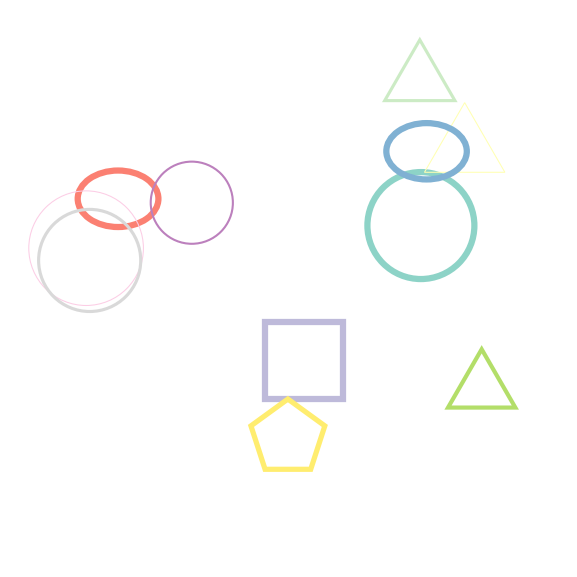[{"shape": "circle", "thickness": 3, "radius": 0.46, "center": [0.729, 0.609]}, {"shape": "triangle", "thickness": 0.5, "radius": 0.4, "center": [0.805, 0.741]}, {"shape": "square", "thickness": 3, "radius": 0.34, "center": [0.526, 0.375]}, {"shape": "oval", "thickness": 3, "radius": 0.35, "center": [0.204, 0.655]}, {"shape": "oval", "thickness": 3, "radius": 0.35, "center": [0.739, 0.737]}, {"shape": "triangle", "thickness": 2, "radius": 0.34, "center": [0.834, 0.327]}, {"shape": "circle", "thickness": 0.5, "radius": 0.5, "center": [0.149, 0.569]}, {"shape": "circle", "thickness": 1.5, "radius": 0.44, "center": [0.155, 0.548]}, {"shape": "circle", "thickness": 1, "radius": 0.36, "center": [0.332, 0.648]}, {"shape": "triangle", "thickness": 1.5, "radius": 0.35, "center": [0.727, 0.86]}, {"shape": "pentagon", "thickness": 2.5, "radius": 0.34, "center": [0.499, 0.241]}]